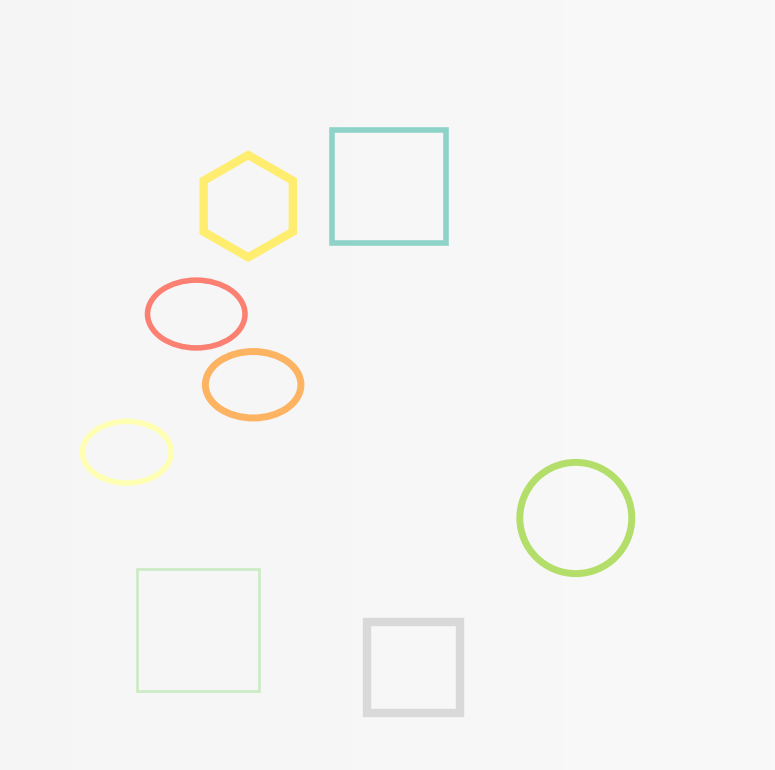[{"shape": "square", "thickness": 2, "radius": 0.37, "center": [0.502, 0.758]}, {"shape": "oval", "thickness": 2, "radius": 0.29, "center": [0.164, 0.413]}, {"shape": "oval", "thickness": 2, "radius": 0.31, "center": [0.253, 0.592]}, {"shape": "oval", "thickness": 2.5, "radius": 0.31, "center": [0.327, 0.5]}, {"shape": "circle", "thickness": 2.5, "radius": 0.36, "center": [0.743, 0.327]}, {"shape": "square", "thickness": 3, "radius": 0.3, "center": [0.534, 0.133]}, {"shape": "square", "thickness": 1, "radius": 0.39, "center": [0.256, 0.182]}, {"shape": "hexagon", "thickness": 3, "radius": 0.33, "center": [0.32, 0.732]}]